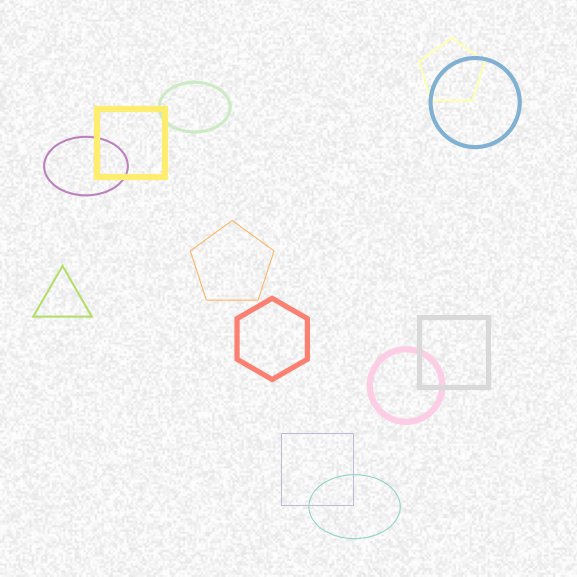[{"shape": "oval", "thickness": 0.5, "radius": 0.4, "center": [0.614, 0.122]}, {"shape": "pentagon", "thickness": 1, "radius": 0.3, "center": [0.783, 0.873]}, {"shape": "square", "thickness": 0.5, "radius": 0.31, "center": [0.549, 0.187]}, {"shape": "hexagon", "thickness": 2.5, "radius": 0.35, "center": [0.471, 0.412]}, {"shape": "circle", "thickness": 2, "radius": 0.39, "center": [0.823, 0.822]}, {"shape": "pentagon", "thickness": 0.5, "radius": 0.38, "center": [0.402, 0.541]}, {"shape": "triangle", "thickness": 1, "radius": 0.29, "center": [0.108, 0.48]}, {"shape": "circle", "thickness": 3, "radius": 0.31, "center": [0.703, 0.331]}, {"shape": "square", "thickness": 2.5, "radius": 0.3, "center": [0.785, 0.39]}, {"shape": "oval", "thickness": 1, "radius": 0.36, "center": [0.149, 0.712]}, {"shape": "oval", "thickness": 1.5, "radius": 0.31, "center": [0.337, 0.814]}, {"shape": "square", "thickness": 3, "radius": 0.3, "center": [0.226, 0.752]}]